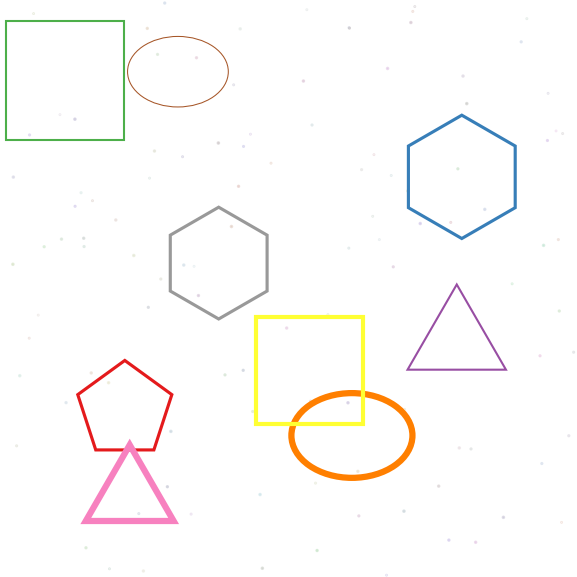[{"shape": "pentagon", "thickness": 1.5, "radius": 0.43, "center": [0.216, 0.289]}, {"shape": "hexagon", "thickness": 1.5, "radius": 0.53, "center": [0.8, 0.693]}, {"shape": "square", "thickness": 1, "radius": 0.51, "center": [0.112, 0.86]}, {"shape": "triangle", "thickness": 1, "radius": 0.49, "center": [0.791, 0.408]}, {"shape": "oval", "thickness": 3, "radius": 0.52, "center": [0.609, 0.245]}, {"shape": "square", "thickness": 2, "radius": 0.46, "center": [0.536, 0.358]}, {"shape": "oval", "thickness": 0.5, "radius": 0.44, "center": [0.308, 0.875]}, {"shape": "triangle", "thickness": 3, "radius": 0.44, "center": [0.225, 0.141]}, {"shape": "hexagon", "thickness": 1.5, "radius": 0.48, "center": [0.379, 0.544]}]